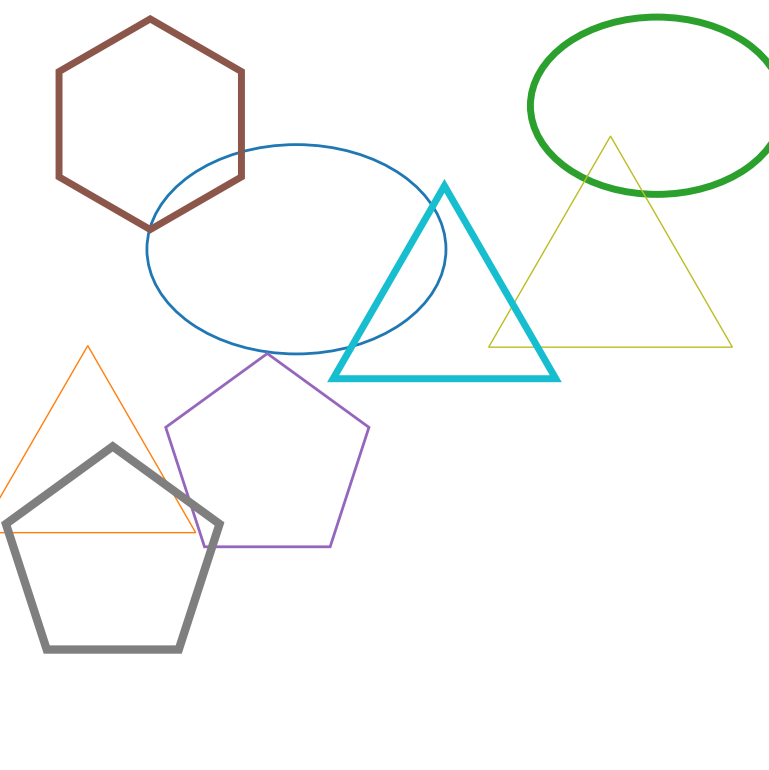[{"shape": "oval", "thickness": 1, "radius": 0.97, "center": [0.385, 0.676]}, {"shape": "triangle", "thickness": 0.5, "radius": 0.81, "center": [0.114, 0.389]}, {"shape": "oval", "thickness": 2.5, "radius": 0.82, "center": [0.853, 0.863]}, {"shape": "pentagon", "thickness": 1, "radius": 0.69, "center": [0.347, 0.402]}, {"shape": "hexagon", "thickness": 2.5, "radius": 0.68, "center": [0.195, 0.839]}, {"shape": "pentagon", "thickness": 3, "radius": 0.73, "center": [0.146, 0.274]}, {"shape": "triangle", "thickness": 0.5, "radius": 0.91, "center": [0.793, 0.641]}, {"shape": "triangle", "thickness": 2.5, "radius": 0.83, "center": [0.577, 0.592]}]